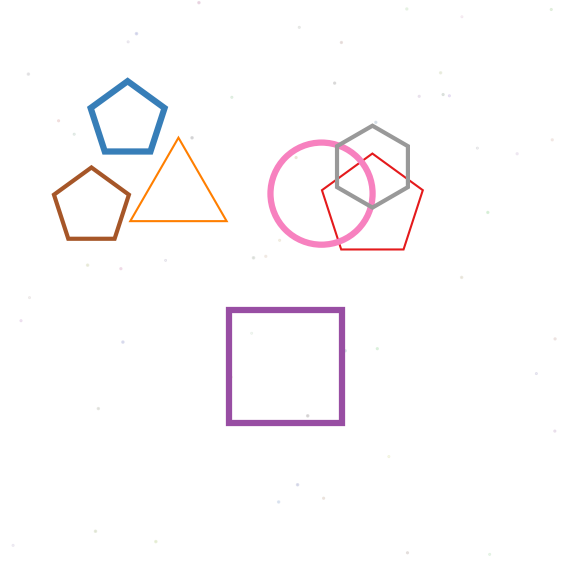[{"shape": "pentagon", "thickness": 1, "radius": 0.46, "center": [0.645, 0.641]}, {"shape": "pentagon", "thickness": 3, "radius": 0.34, "center": [0.221, 0.791]}, {"shape": "square", "thickness": 3, "radius": 0.49, "center": [0.494, 0.364]}, {"shape": "triangle", "thickness": 1, "radius": 0.48, "center": [0.309, 0.664]}, {"shape": "pentagon", "thickness": 2, "radius": 0.34, "center": [0.158, 0.641]}, {"shape": "circle", "thickness": 3, "radius": 0.44, "center": [0.557, 0.664]}, {"shape": "hexagon", "thickness": 2, "radius": 0.35, "center": [0.645, 0.711]}]